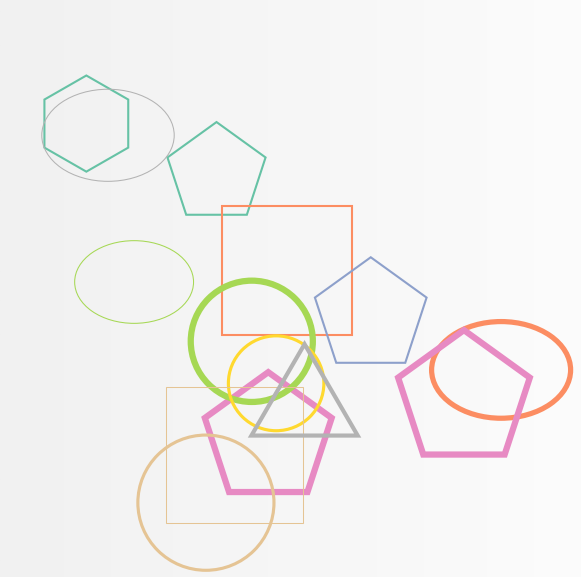[{"shape": "pentagon", "thickness": 1, "radius": 0.44, "center": [0.373, 0.699]}, {"shape": "hexagon", "thickness": 1, "radius": 0.42, "center": [0.149, 0.785]}, {"shape": "oval", "thickness": 2.5, "radius": 0.6, "center": [0.862, 0.359]}, {"shape": "square", "thickness": 1, "radius": 0.56, "center": [0.494, 0.53]}, {"shape": "pentagon", "thickness": 1, "radius": 0.51, "center": [0.638, 0.453]}, {"shape": "pentagon", "thickness": 3, "radius": 0.6, "center": [0.798, 0.308]}, {"shape": "pentagon", "thickness": 3, "radius": 0.57, "center": [0.462, 0.24]}, {"shape": "circle", "thickness": 3, "radius": 0.53, "center": [0.433, 0.408]}, {"shape": "oval", "thickness": 0.5, "radius": 0.51, "center": [0.231, 0.511]}, {"shape": "circle", "thickness": 1.5, "radius": 0.41, "center": [0.475, 0.335]}, {"shape": "square", "thickness": 0.5, "radius": 0.59, "center": [0.404, 0.211]}, {"shape": "circle", "thickness": 1.5, "radius": 0.59, "center": [0.354, 0.129]}, {"shape": "oval", "thickness": 0.5, "radius": 0.57, "center": [0.186, 0.765]}, {"shape": "triangle", "thickness": 2, "radius": 0.53, "center": [0.524, 0.298]}]